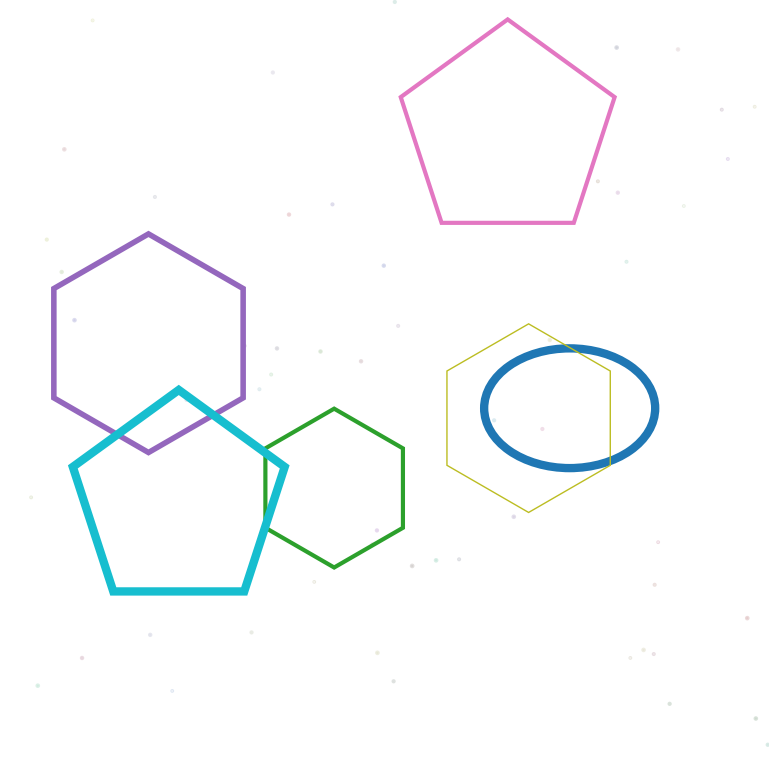[{"shape": "oval", "thickness": 3, "radius": 0.56, "center": [0.74, 0.47]}, {"shape": "hexagon", "thickness": 1.5, "radius": 0.52, "center": [0.434, 0.366]}, {"shape": "hexagon", "thickness": 2, "radius": 0.71, "center": [0.193, 0.554]}, {"shape": "pentagon", "thickness": 1.5, "radius": 0.73, "center": [0.659, 0.829]}, {"shape": "hexagon", "thickness": 0.5, "radius": 0.61, "center": [0.687, 0.457]}, {"shape": "pentagon", "thickness": 3, "radius": 0.72, "center": [0.232, 0.349]}]